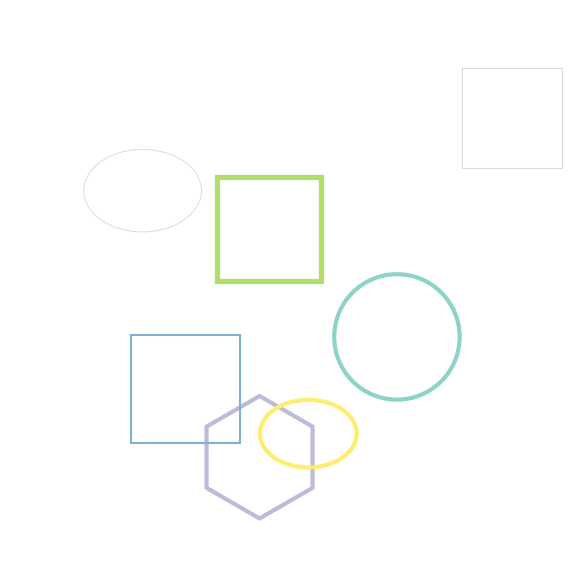[{"shape": "circle", "thickness": 2, "radius": 0.54, "center": [0.687, 0.416]}, {"shape": "hexagon", "thickness": 2, "radius": 0.53, "center": [0.449, 0.207]}, {"shape": "square", "thickness": 1, "radius": 0.47, "center": [0.321, 0.325]}, {"shape": "square", "thickness": 2.5, "radius": 0.45, "center": [0.465, 0.602]}, {"shape": "square", "thickness": 0.5, "radius": 0.43, "center": [0.887, 0.795]}, {"shape": "oval", "thickness": 0.5, "radius": 0.51, "center": [0.247, 0.669]}, {"shape": "oval", "thickness": 2, "radius": 0.42, "center": [0.534, 0.248]}]